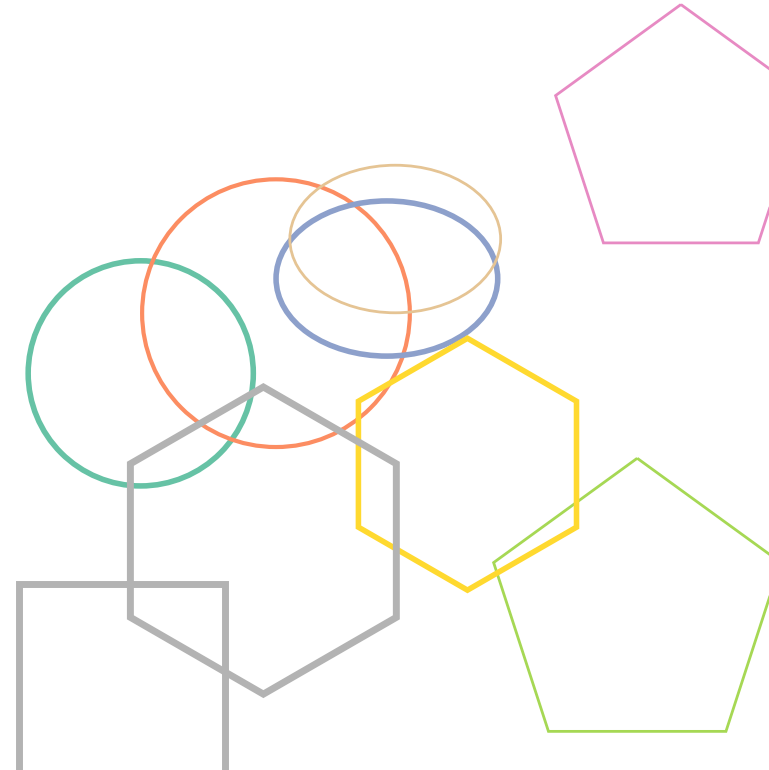[{"shape": "circle", "thickness": 2, "radius": 0.73, "center": [0.183, 0.515]}, {"shape": "circle", "thickness": 1.5, "radius": 0.87, "center": [0.358, 0.593]}, {"shape": "oval", "thickness": 2, "radius": 0.72, "center": [0.502, 0.638]}, {"shape": "pentagon", "thickness": 1, "radius": 0.86, "center": [0.884, 0.823]}, {"shape": "pentagon", "thickness": 1, "radius": 0.98, "center": [0.828, 0.209]}, {"shape": "hexagon", "thickness": 2, "radius": 0.82, "center": [0.607, 0.397]}, {"shape": "oval", "thickness": 1, "radius": 0.68, "center": [0.513, 0.69]}, {"shape": "hexagon", "thickness": 2.5, "radius": 1.0, "center": [0.342, 0.298]}, {"shape": "square", "thickness": 2.5, "radius": 0.67, "center": [0.159, 0.107]}]